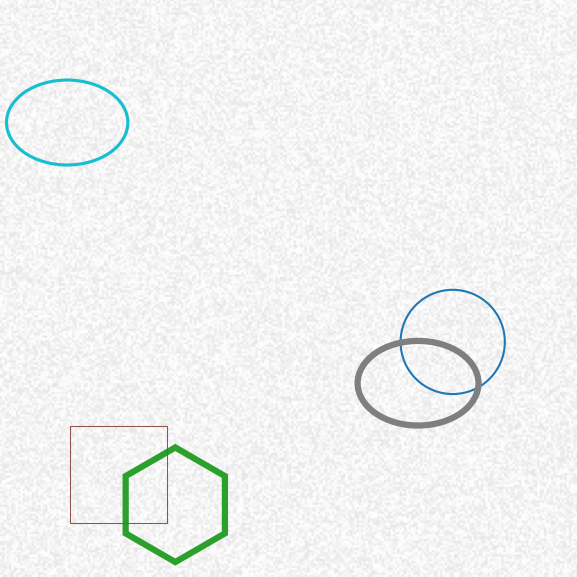[{"shape": "circle", "thickness": 1, "radius": 0.45, "center": [0.784, 0.407]}, {"shape": "hexagon", "thickness": 3, "radius": 0.5, "center": [0.304, 0.125]}, {"shape": "square", "thickness": 0.5, "radius": 0.42, "center": [0.206, 0.178]}, {"shape": "oval", "thickness": 3, "radius": 0.52, "center": [0.724, 0.336]}, {"shape": "oval", "thickness": 1.5, "radius": 0.53, "center": [0.116, 0.787]}]